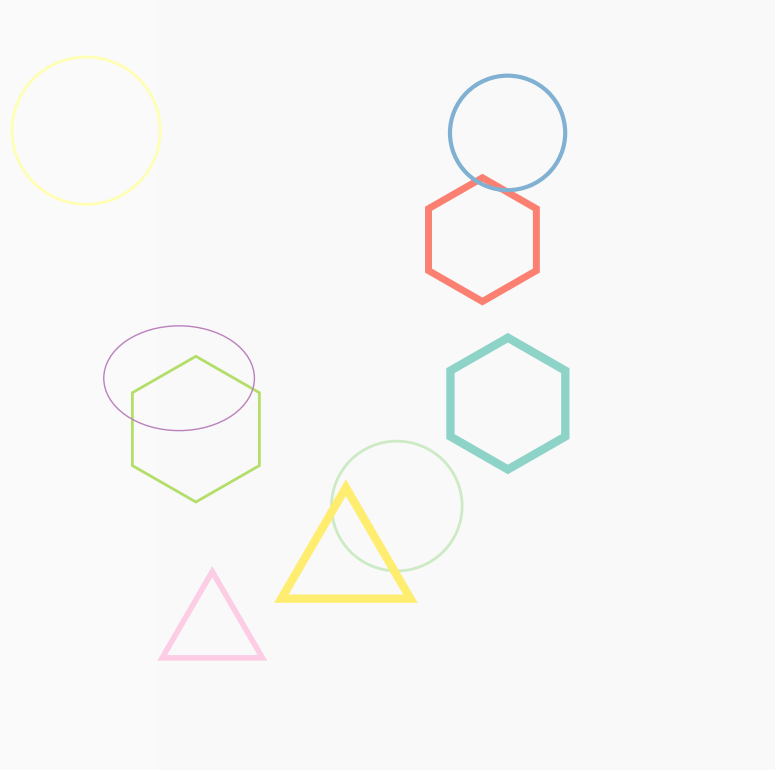[{"shape": "hexagon", "thickness": 3, "radius": 0.43, "center": [0.655, 0.476]}, {"shape": "circle", "thickness": 1, "radius": 0.48, "center": [0.111, 0.83]}, {"shape": "hexagon", "thickness": 2.5, "radius": 0.4, "center": [0.622, 0.689]}, {"shape": "circle", "thickness": 1.5, "radius": 0.37, "center": [0.655, 0.827]}, {"shape": "hexagon", "thickness": 1, "radius": 0.47, "center": [0.253, 0.443]}, {"shape": "triangle", "thickness": 2, "radius": 0.37, "center": [0.274, 0.183]}, {"shape": "oval", "thickness": 0.5, "radius": 0.49, "center": [0.231, 0.509]}, {"shape": "circle", "thickness": 1, "radius": 0.42, "center": [0.512, 0.343]}, {"shape": "triangle", "thickness": 3, "radius": 0.48, "center": [0.446, 0.271]}]